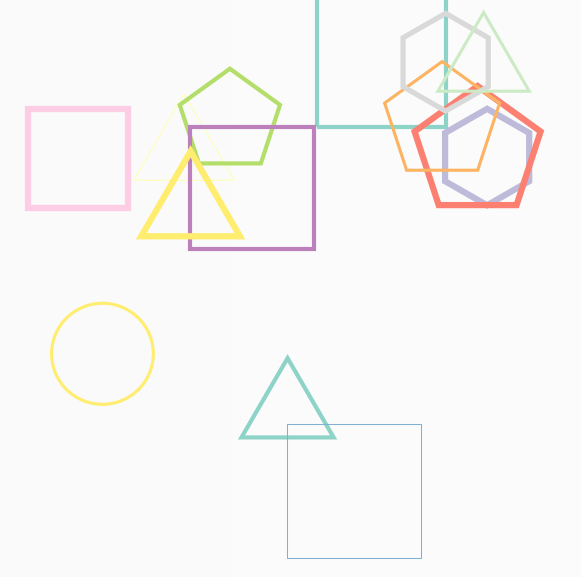[{"shape": "square", "thickness": 2, "radius": 0.56, "center": [0.657, 0.89]}, {"shape": "triangle", "thickness": 2, "radius": 0.46, "center": [0.495, 0.287]}, {"shape": "triangle", "thickness": 0.5, "radius": 0.5, "center": [0.316, 0.737]}, {"shape": "hexagon", "thickness": 3, "radius": 0.42, "center": [0.838, 0.727]}, {"shape": "pentagon", "thickness": 3, "radius": 0.57, "center": [0.822, 0.736]}, {"shape": "square", "thickness": 0.5, "radius": 0.58, "center": [0.609, 0.149]}, {"shape": "pentagon", "thickness": 1.5, "radius": 0.52, "center": [0.761, 0.789]}, {"shape": "pentagon", "thickness": 2, "radius": 0.45, "center": [0.396, 0.789]}, {"shape": "square", "thickness": 3, "radius": 0.43, "center": [0.135, 0.725]}, {"shape": "hexagon", "thickness": 2.5, "radius": 0.42, "center": [0.767, 0.891]}, {"shape": "square", "thickness": 2, "radius": 0.53, "center": [0.433, 0.673]}, {"shape": "triangle", "thickness": 1.5, "radius": 0.45, "center": [0.832, 0.887]}, {"shape": "circle", "thickness": 1.5, "radius": 0.44, "center": [0.176, 0.386]}, {"shape": "triangle", "thickness": 3, "radius": 0.49, "center": [0.328, 0.639]}]